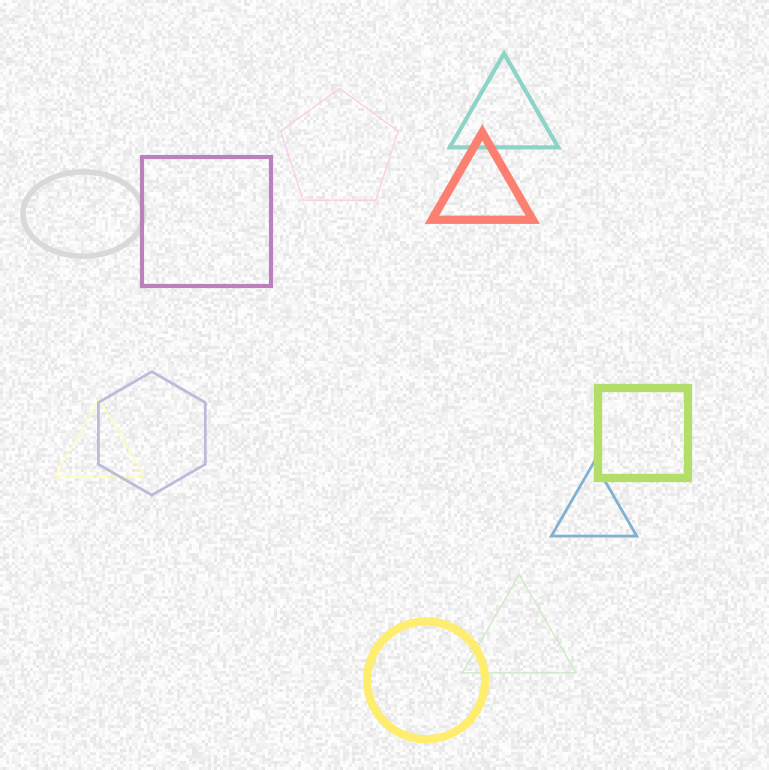[{"shape": "triangle", "thickness": 1.5, "radius": 0.41, "center": [0.655, 0.849]}, {"shape": "triangle", "thickness": 0.5, "radius": 0.33, "center": [0.129, 0.415]}, {"shape": "hexagon", "thickness": 1, "radius": 0.4, "center": [0.197, 0.437]}, {"shape": "triangle", "thickness": 3, "radius": 0.38, "center": [0.626, 0.752]}, {"shape": "triangle", "thickness": 1, "radius": 0.32, "center": [0.771, 0.336]}, {"shape": "square", "thickness": 3, "radius": 0.29, "center": [0.835, 0.438]}, {"shape": "pentagon", "thickness": 0.5, "radius": 0.4, "center": [0.441, 0.805]}, {"shape": "oval", "thickness": 2, "radius": 0.39, "center": [0.108, 0.722]}, {"shape": "square", "thickness": 1.5, "radius": 0.42, "center": [0.268, 0.713]}, {"shape": "triangle", "thickness": 0.5, "radius": 0.43, "center": [0.674, 0.169]}, {"shape": "circle", "thickness": 3, "radius": 0.38, "center": [0.553, 0.116]}]